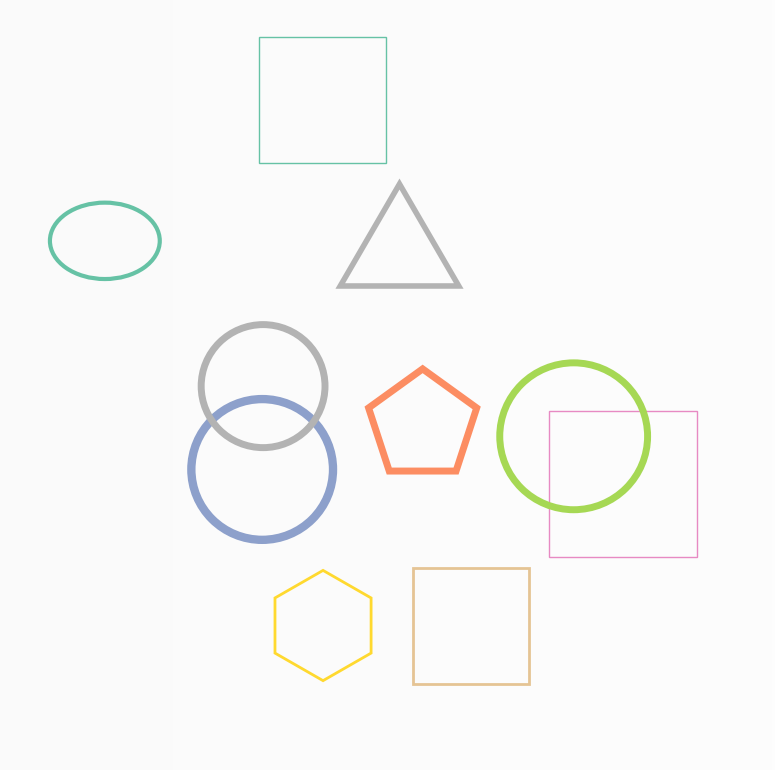[{"shape": "square", "thickness": 0.5, "radius": 0.41, "center": [0.416, 0.87]}, {"shape": "oval", "thickness": 1.5, "radius": 0.35, "center": [0.135, 0.687]}, {"shape": "pentagon", "thickness": 2.5, "radius": 0.37, "center": [0.545, 0.448]}, {"shape": "circle", "thickness": 3, "radius": 0.46, "center": [0.338, 0.39]}, {"shape": "square", "thickness": 0.5, "radius": 0.48, "center": [0.804, 0.371]}, {"shape": "circle", "thickness": 2.5, "radius": 0.48, "center": [0.74, 0.433]}, {"shape": "hexagon", "thickness": 1, "radius": 0.36, "center": [0.417, 0.188]}, {"shape": "square", "thickness": 1, "radius": 0.38, "center": [0.608, 0.187]}, {"shape": "triangle", "thickness": 2, "radius": 0.44, "center": [0.515, 0.673]}, {"shape": "circle", "thickness": 2.5, "radius": 0.4, "center": [0.339, 0.499]}]